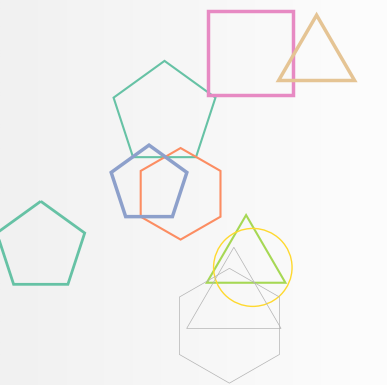[{"shape": "pentagon", "thickness": 1.5, "radius": 0.69, "center": [0.425, 0.704]}, {"shape": "pentagon", "thickness": 2, "radius": 0.6, "center": [0.105, 0.358]}, {"shape": "hexagon", "thickness": 1.5, "radius": 0.59, "center": [0.466, 0.497]}, {"shape": "pentagon", "thickness": 2.5, "radius": 0.51, "center": [0.385, 0.52]}, {"shape": "square", "thickness": 2.5, "radius": 0.55, "center": [0.647, 0.863]}, {"shape": "triangle", "thickness": 1.5, "radius": 0.59, "center": [0.635, 0.324]}, {"shape": "circle", "thickness": 1, "radius": 0.51, "center": [0.652, 0.305]}, {"shape": "triangle", "thickness": 2.5, "radius": 0.57, "center": [0.817, 0.847]}, {"shape": "hexagon", "thickness": 0.5, "radius": 0.75, "center": [0.592, 0.154]}, {"shape": "triangle", "thickness": 0.5, "radius": 0.7, "center": [0.603, 0.217]}]